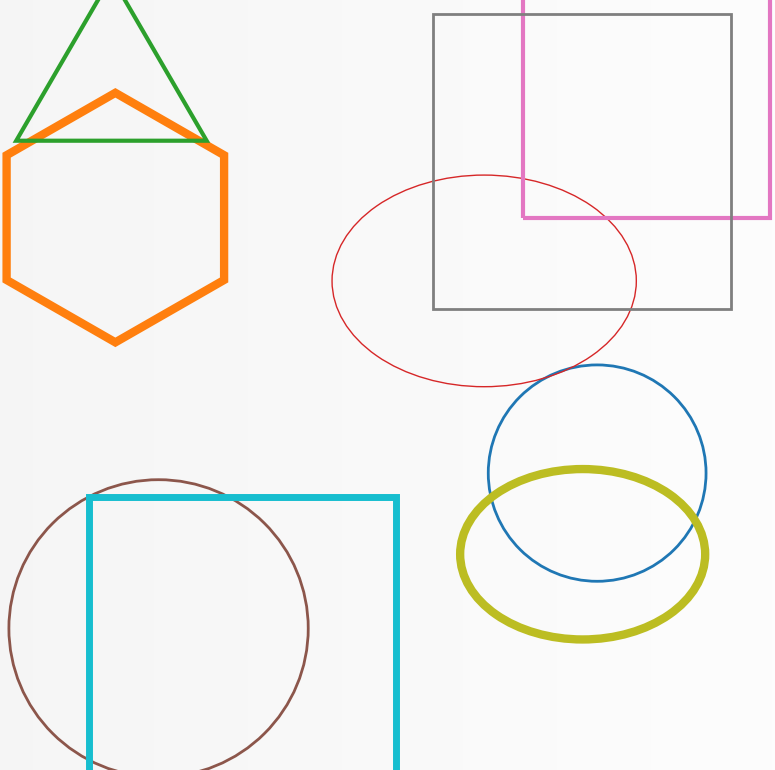[{"shape": "circle", "thickness": 1, "radius": 0.7, "center": [0.771, 0.386]}, {"shape": "hexagon", "thickness": 3, "radius": 0.81, "center": [0.149, 0.717]}, {"shape": "triangle", "thickness": 1.5, "radius": 0.71, "center": [0.144, 0.888]}, {"shape": "oval", "thickness": 0.5, "radius": 0.98, "center": [0.625, 0.635]}, {"shape": "circle", "thickness": 1, "radius": 0.97, "center": [0.205, 0.184]}, {"shape": "square", "thickness": 1.5, "radius": 0.8, "center": [0.834, 0.876]}, {"shape": "square", "thickness": 1, "radius": 0.96, "center": [0.751, 0.79]}, {"shape": "oval", "thickness": 3, "radius": 0.79, "center": [0.752, 0.28]}, {"shape": "square", "thickness": 2.5, "radius": 0.99, "center": [0.313, 0.156]}]